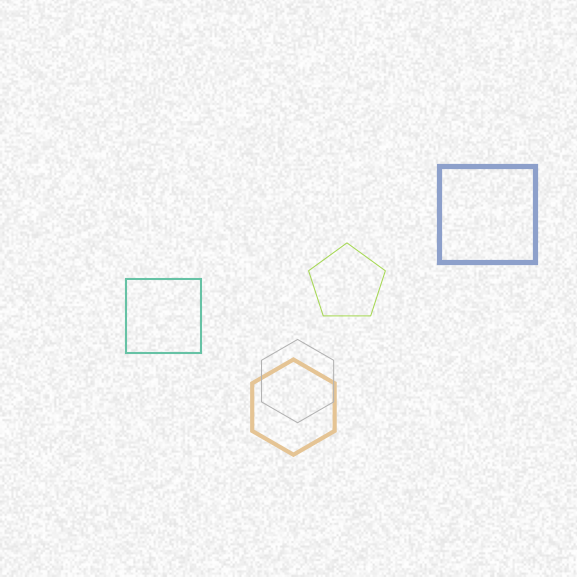[{"shape": "square", "thickness": 1, "radius": 0.32, "center": [0.283, 0.452]}, {"shape": "square", "thickness": 2.5, "radius": 0.42, "center": [0.843, 0.629]}, {"shape": "pentagon", "thickness": 0.5, "radius": 0.35, "center": [0.601, 0.509]}, {"shape": "hexagon", "thickness": 2, "radius": 0.41, "center": [0.508, 0.294]}, {"shape": "hexagon", "thickness": 0.5, "radius": 0.36, "center": [0.515, 0.339]}]